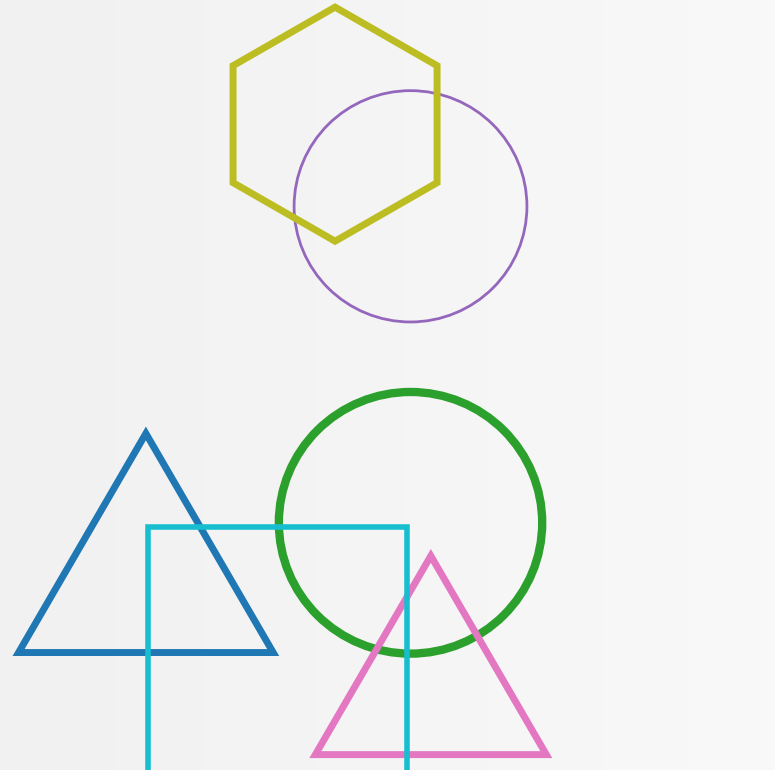[{"shape": "triangle", "thickness": 2.5, "radius": 0.95, "center": [0.188, 0.247]}, {"shape": "circle", "thickness": 3, "radius": 0.85, "center": [0.53, 0.321]}, {"shape": "circle", "thickness": 1, "radius": 0.75, "center": [0.53, 0.732]}, {"shape": "triangle", "thickness": 2.5, "radius": 0.86, "center": [0.556, 0.106]}, {"shape": "hexagon", "thickness": 2.5, "radius": 0.76, "center": [0.432, 0.839]}, {"shape": "square", "thickness": 2, "radius": 0.83, "center": [0.358, 0.148]}]